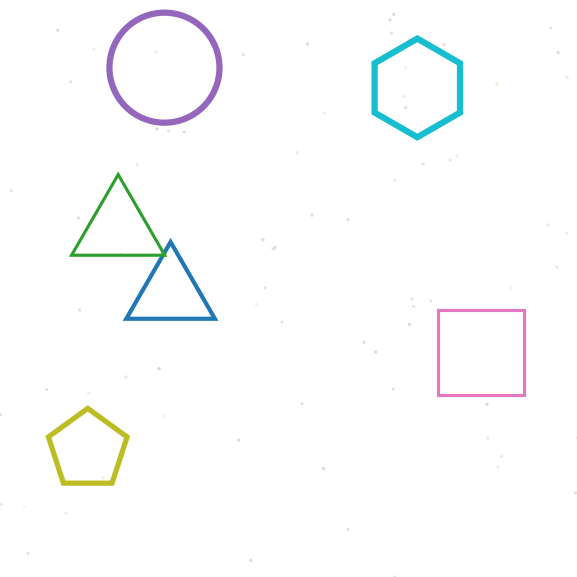[{"shape": "triangle", "thickness": 2, "radius": 0.44, "center": [0.295, 0.491]}, {"shape": "triangle", "thickness": 1.5, "radius": 0.47, "center": [0.205, 0.604]}, {"shape": "circle", "thickness": 3, "radius": 0.48, "center": [0.285, 0.882]}, {"shape": "square", "thickness": 1.5, "radius": 0.37, "center": [0.833, 0.388]}, {"shape": "pentagon", "thickness": 2.5, "radius": 0.36, "center": [0.152, 0.22]}, {"shape": "hexagon", "thickness": 3, "radius": 0.43, "center": [0.723, 0.847]}]